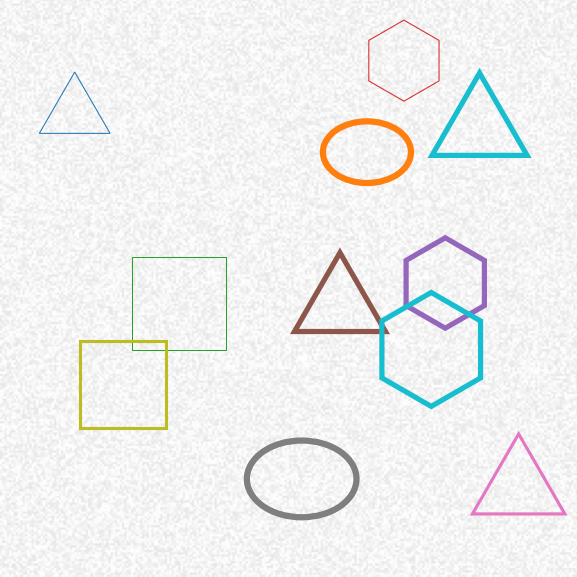[{"shape": "triangle", "thickness": 0.5, "radius": 0.35, "center": [0.129, 0.804]}, {"shape": "oval", "thickness": 3, "radius": 0.38, "center": [0.635, 0.736]}, {"shape": "square", "thickness": 0.5, "radius": 0.4, "center": [0.31, 0.474]}, {"shape": "hexagon", "thickness": 0.5, "radius": 0.35, "center": [0.699, 0.894]}, {"shape": "hexagon", "thickness": 2.5, "radius": 0.39, "center": [0.771, 0.509]}, {"shape": "triangle", "thickness": 2.5, "radius": 0.45, "center": [0.589, 0.471]}, {"shape": "triangle", "thickness": 1.5, "radius": 0.46, "center": [0.898, 0.155]}, {"shape": "oval", "thickness": 3, "radius": 0.47, "center": [0.522, 0.17]}, {"shape": "square", "thickness": 1.5, "radius": 0.37, "center": [0.213, 0.333]}, {"shape": "triangle", "thickness": 2.5, "radius": 0.48, "center": [0.83, 0.778]}, {"shape": "hexagon", "thickness": 2.5, "radius": 0.49, "center": [0.747, 0.394]}]